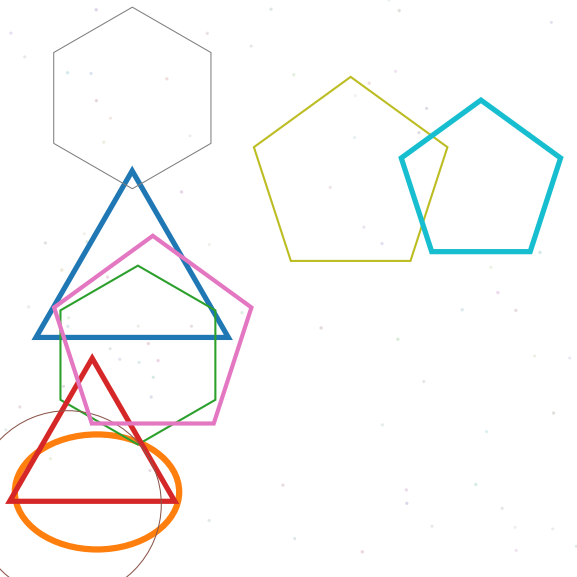[{"shape": "triangle", "thickness": 2.5, "radius": 0.96, "center": [0.229, 0.511]}, {"shape": "oval", "thickness": 3, "radius": 0.71, "center": [0.168, 0.147]}, {"shape": "hexagon", "thickness": 1, "radius": 0.77, "center": [0.239, 0.384]}, {"shape": "triangle", "thickness": 2.5, "radius": 0.83, "center": [0.16, 0.214]}, {"shape": "circle", "thickness": 0.5, "radius": 0.81, "center": [0.117, 0.126]}, {"shape": "pentagon", "thickness": 2, "radius": 0.9, "center": [0.265, 0.411]}, {"shape": "hexagon", "thickness": 0.5, "radius": 0.79, "center": [0.229, 0.83]}, {"shape": "pentagon", "thickness": 1, "radius": 0.88, "center": [0.607, 0.69]}, {"shape": "pentagon", "thickness": 2.5, "radius": 0.73, "center": [0.833, 0.681]}]